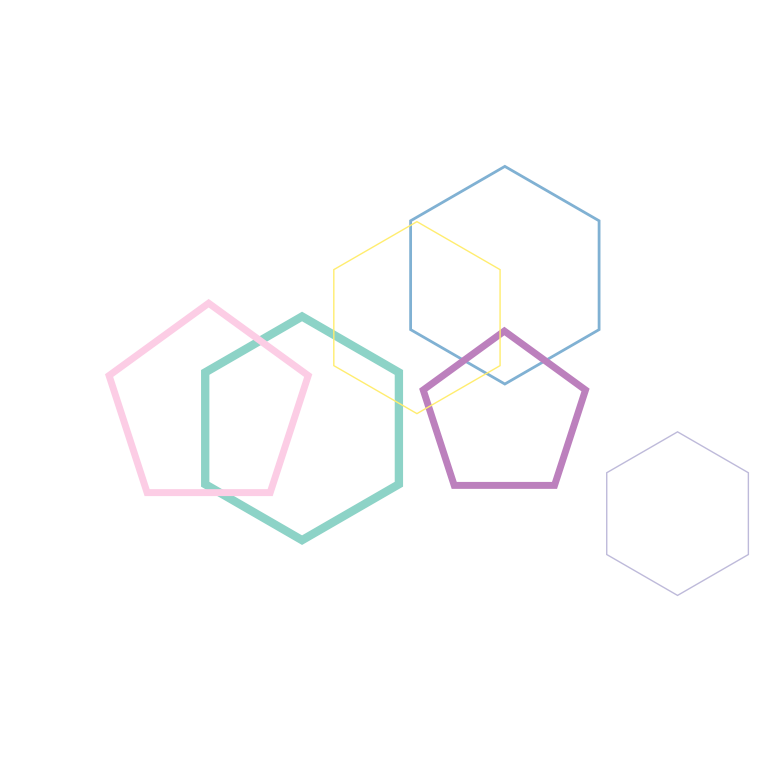[{"shape": "hexagon", "thickness": 3, "radius": 0.73, "center": [0.392, 0.444]}, {"shape": "hexagon", "thickness": 0.5, "radius": 0.53, "center": [0.88, 0.333]}, {"shape": "hexagon", "thickness": 1, "radius": 0.71, "center": [0.656, 0.643]}, {"shape": "pentagon", "thickness": 2.5, "radius": 0.68, "center": [0.271, 0.47]}, {"shape": "pentagon", "thickness": 2.5, "radius": 0.55, "center": [0.655, 0.459]}, {"shape": "hexagon", "thickness": 0.5, "radius": 0.62, "center": [0.541, 0.587]}]